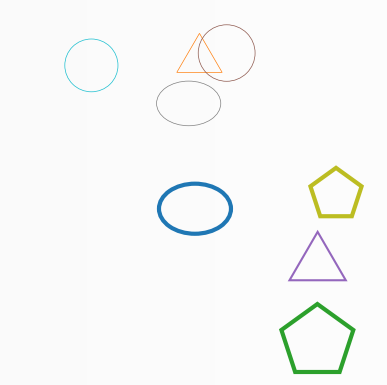[{"shape": "oval", "thickness": 3, "radius": 0.46, "center": [0.503, 0.458]}, {"shape": "triangle", "thickness": 0.5, "radius": 0.34, "center": [0.515, 0.846]}, {"shape": "pentagon", "thickness": 3, "radius": 0.49, "center": [0.819, 0.113]}, {"shape": "triangle", "thickness": 1.5, "radius": 0.42, "center": [0.82, 0.314]}, {"shape": "circle", "thickness": 0.5, "radius": 0.37, "center": [0.585, 0.862]}, {"shape": "oval", "thickness": 0.5, "radius": 0.41, "center": [0.487, 0.731]}, {"shape": "pentagon", "thickness": 3, "radius": 0.35, "center": [0.867, 0.495]}, {"shape": "circle", "thickness": 0.5, "radius": 0.34, "center": [0.236, 0.83]}]